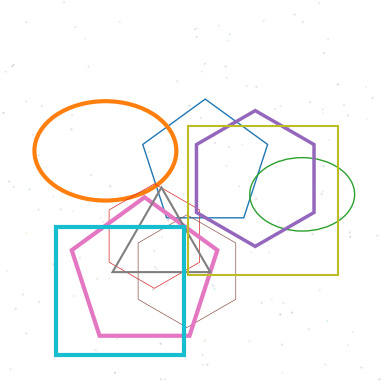[{"shape": "pentagon", "thickness": 1, "radius": 0.85, "center": [0.533, 0.572]}, {"shape": "oval", "thickness": 3, "radius": 0.92, "center": [0.274, 0.608]}, {"shape": "oval", "thickness": 1, "radius": 0.68, "center": [0.785, 0.495]}, {"shape": "hexagon", "thickness": 0.5, "radius": 0.68, "center": [0.401, 0.387]}, {"shape": "hexagon", "thickness": 2.5, "radius": 0.88, "center": [0.663, 0.536]}, {"shape": "hexagon", "thickness": 0.5, "radius": 0.73, "center": [0.486, 0.296]}, {"shape": "pentagon", "thickness": 3, "radius": 0.99, "center": [0.375, 0.289]}, {"shape": "triangle", "thickness": 1.5, "radius": 0.73, "center": [0.419, 0.367]}, {"shape": "square", "thickness": 1.5, "radius": 0.97, "center": [0.684, 0.479]}, {"shape": "square", "thickness": 3, "radius": 0.83, "center": [0.312, 0.245]}]